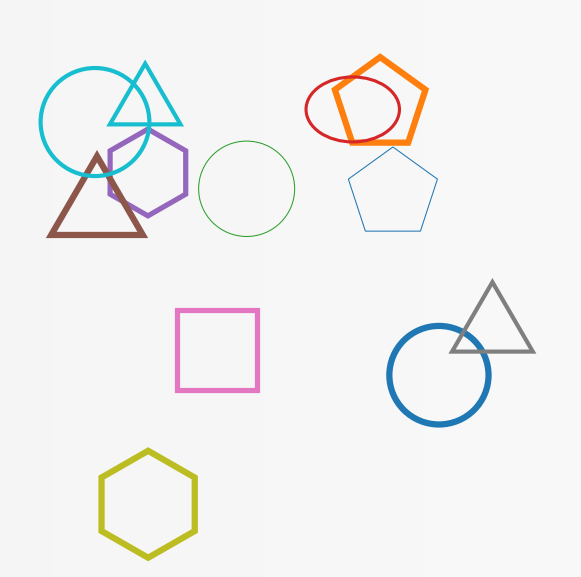[{"shape": "pentagon", "thickness": 0.5, "radius": 0.4, "center": [0.676, 0.664]}, {"shape": "circle", "thickness": 3, "radius": 0.43, "center": [0.755, 0.349]}, {"shape": "pentagon", "thickness": 3, "radius": 0.41, "center": [0.654, 0.818]}, {"shape": "circle", "thickness": 0.5, "radius": 0.41, "center": [0.424, 0.672]}, {"shape": "oval", "thickness": 1.5, "radius": 0.4, "center": [0.607, 0.81]}, {"shape": "hexagon", "thickness": 2.5, "radius": 0.38, "center": [0.254, 0.7]}, {"shape": "triangle", "thickness": 3, "radius": 0.45, "center": [0.167, 0.638]}, {"shape": "square", "thickness": 2.5, "radius": 0.34, "center": [0.374, 0.393]}, {"shape": "triangle", "thickness": 2, "radius": 0.4, "center": [0.847, 0.43]}, {"shape": "hexagon", "thickness": 3, "radius": 0.46, "center": [0.255, 0.126]}, {"shape": "circle", "thickness": 2, "radius": 0.47, "center": [0.163, 0.788]}, {"shape": "triangle", "thickness": 2, "radius": 0.35, "center": [0.25, 0.819]}]